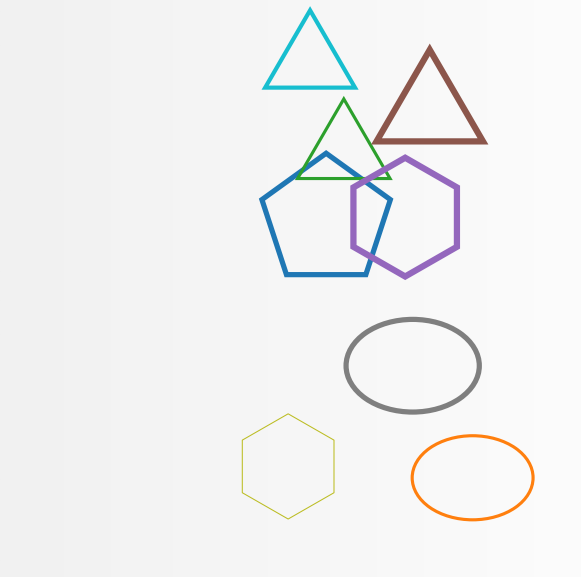[{"shape": "pentagon", "thickness": 2.5, "radius": 0.58, "center": [0.561, 0.618]}, {"shape": "oval", "thickness": 1.5, "radius": 0.52, "center": [0.813, 0.172]}, {"shape": "triangle", "thickness": 1.5, "radius": 0.46, "center": [0.591, 0.736]}, {"shape": "hexagon", "thickness": 3, "radius": 0.51, "center": [0.697, 0.623]}, {"shape": "triangle", "thickness": 3, "radius": 0.53, "center": [0.739, 0.807]}, {"shape": "oval", "thickness": 2.5, "radius": 0.57, "center": [0.71, 0.366]}, {"shape": "hexagon", "thickness": 0.5, "radius": 0.46, "center": [0.496, 0.191]}, {"shape": "triangle", "thickness": 2, "radius": 0.45, "center": [0.533, 0.892]}]